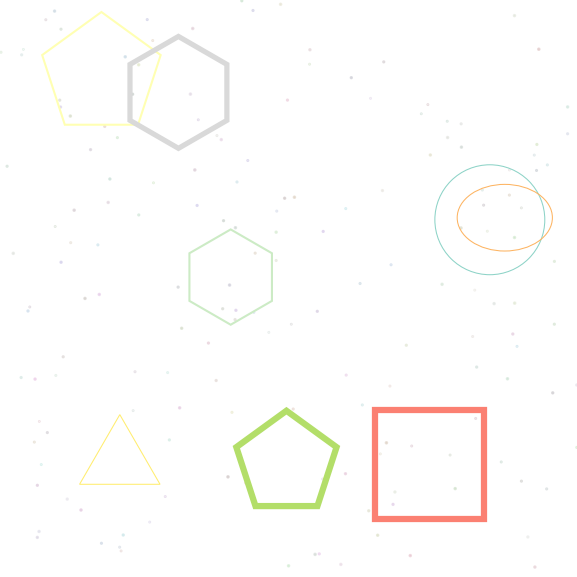[{"shape": "circle", "thickness": 0.5, "radius": 0.48, "center": [0.848, 0.619]}, {"shape": "pentagon", "thickness": 1, "radius": 0.54, "center": [0.176, 0.87]}, {"shape": "square", "thickness": 3, "radius": 0.47, "center": [0.744, 0.194]}, {"shape": "oval", "thickness": 0.5, "radius": 0.41, "center": [0.874, 0.622]}, {"shape": "pentagon", "thickness": 3, "radius": 0.46, "center": [0.496, 0.197]}, {"shape": "hexagon", "thickness": 2.5, "radius": 0.48, "center": [0.309, 0.839]}, {"shape": "hexagon", "thickness": 1, "radius": 0.41, "center": [0.399, 0.519]}, {"shape": "triangle", "thickness": 0.5, "radius": 0.4, "center": [0.207, 0.201]}]